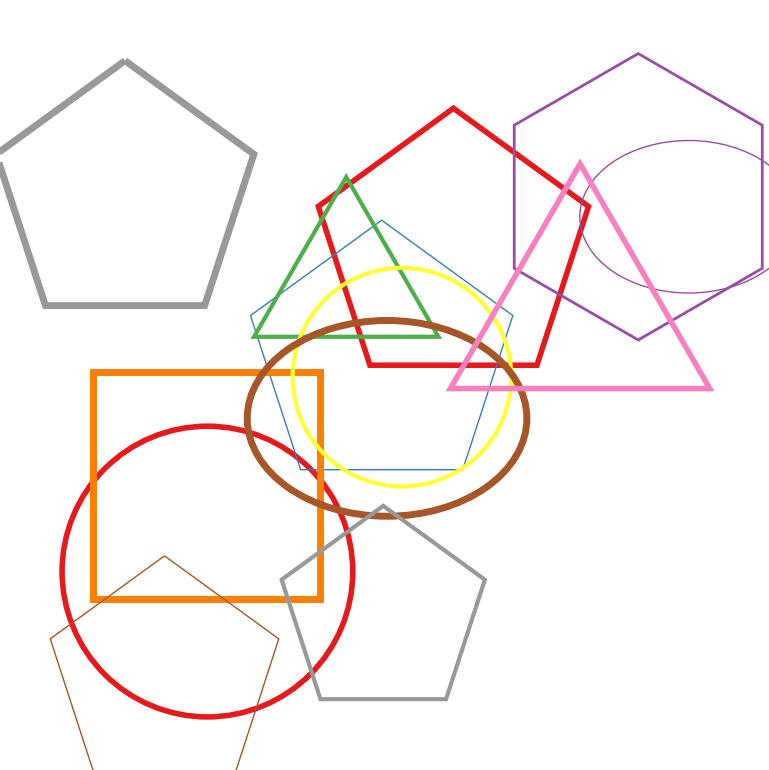[{"shape": "pentagon", "thickness": 2, "radius": 0.92, "center": [0.589, 0.675]}, {"shape": "circle", "thickness": 2, "radius": 0.94, "center": [0.269, 0.258]}, {"shape": "pentagon", "thickness": 0.5, "radius": 0.9, "center": [0.496, 0.535]}, {"shape": "triangle", "thickness": 1.5, "radius": 0.69, "center": [0.45, 0.632]}, {"shape": "oval", "thickness": 0.5, "radius": 0.71, "center": [0.895, 0.718]}, {"shape": "hexagon", "thickness": 1, "radius": 0.93, "center": [0.829, 0.744]}, {"shape": "square", "thickness": 2.5, "radius": 0.74, "center": [0.268, 0.369]}, {"shape": "circle", "thickness": 1.5, "radius": 0.71, "center": [0.522, 0.51]}, {"shape": "pentagon", "thickness": 0.5, "radius": 0.78, "center": [0.214, 0.122]}, {"shape": "oval", "thickness": 2.5, "radius": 0.91, "center": [0.503, 0.457]}, {"shape": "triangle", "thickness": 2, "radius": 0.97, "center": [0.753, 0.593]}, {"shape": "pentagon", "thickness": 1.5, "radius": 0.69, "center": [0.498, 0.204]}, {"shape": "pentagon", "thickness": 2.5, "radius": 0.88, "center": [0.162, 0.745]}]